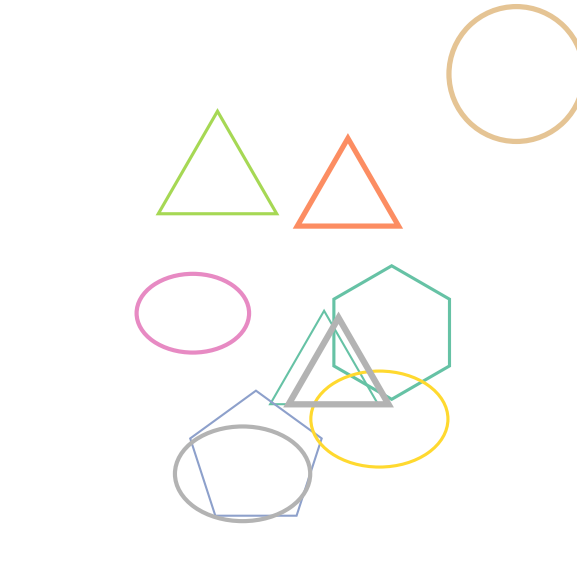[{"shape": "hexagon", "thickness": 1.5, "radius": 0.58, "center": [0.678, 0.423]}, {"shape": "triangle", "thickness": 1, "radius": 0.54, "center": [0.561, 0.353]}, {"shape": "triangle", "thickness": 2.5, "radius": 0.51, "center": [0.602, 0.658]}, {"shape": "pentagon", "thickness": 1, "radius": 0.6, "center": [0.443, 0.203]}, {"shape": "oval", "thickness": 2, "radius": 0.49, "center": [0.334, 0.457]}, {"shape": "triangle", "thickness": 1.5, "radius": 0.59, "center": [0.377, 0.688]}, {"shape": "oval", "thickness": 1.5, "radius": 0.59, "center": [0.657, 0.273]}, {"shape": "circle", "thickness": 2.5, "radius": 0.58, "center": [0.894, 0.871]}, {"shape": "triangle", "thickness": 3, "radius": 0.5, "center": [0.586, 0.349]}, {"shape": "oval", "thickness": 2, "radius": 0.59, "center": [0.42, 0.179]}]